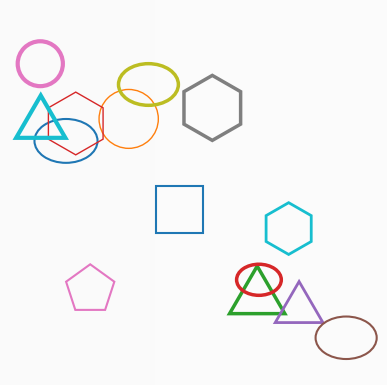[{"shape": "square", "thickness": 1.5, "radius": 0.31, "center": [0.463, 0.455]}, {"shape": "oval", "thickness": 1.5, "radius": 0.41, "center": [0.17, 0.634]}, {"shape": "circle", "thickness": 1, "radius": 0.38, "center": [0.332, 0.691]}, {"shape": "triangle", "thickness": 2.5, "radius": 0.41, "center": [0.664, 0.227]}, {"shape": "oval", "thickness": 2.5, "radius": 0.29, "center": [0.668, 0.273]}, {"shape": "hexagon", "thickness": 1, "radius": 0.41, "center": [0.195, 0.679]}, {"shape": "triangle", "thickness": 2, "radius": 0.36, "center": [0.772, 0.198]}, {"shape": "oval", "thickness": 1.5, "radius": 0.39, "center": [0.893, 0.123]}, {"shape": "pentagon", "thickness": 1.5, "radius": 0.33, "center": [0.233, 0.248]}, {"shape": "circle", "thickness": 3, "radius": 0.29, "center": [0.104, 0.835]}, {"shape": "hexagon", "thickness": 2.5, "radius": 0.42, "center": [0.548, 0.72]}, {"shape": "oval", "thickness": 2.5, "radius": 0.39, "center": [0.383, 0.781]}, {"shape": "hexagon", "thickness": 2, "radius": 0.34, "center": [0.745, 0.406]}, {"shape": "triangle", "thickness": 3, "radius": 0.37, "center": [0.105, 0.679]}]